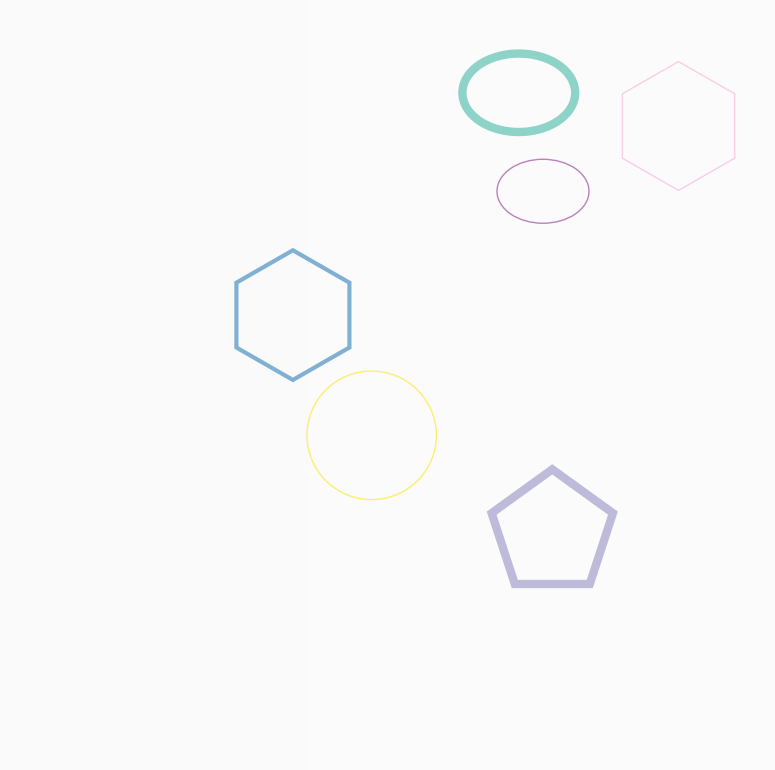[{"shape": "oval", "thickness": 3, "radius": 0.36, "center": [0.669, 0.879]}, {"shape": "pentagon", "thickness": 3, "radius": 0.41, "center": [0.713, 0.308]}, {"shape": "hexagon", "thickness": 1.5, "radius": 0.42, "center": [0.378, 0.591]}, {"shape": "hexagon", "thickness": 0.5, "radius": 0.42, "center": [0.875, 0.836]}, {"shape": "oval", "thickness": 0.5, "radius": 0.3, "center": [0.701, 0.752]}, {"shape": "circle", "thickness": 0.5, "radius": 0.42, "center": [0.48, 0.435]}]